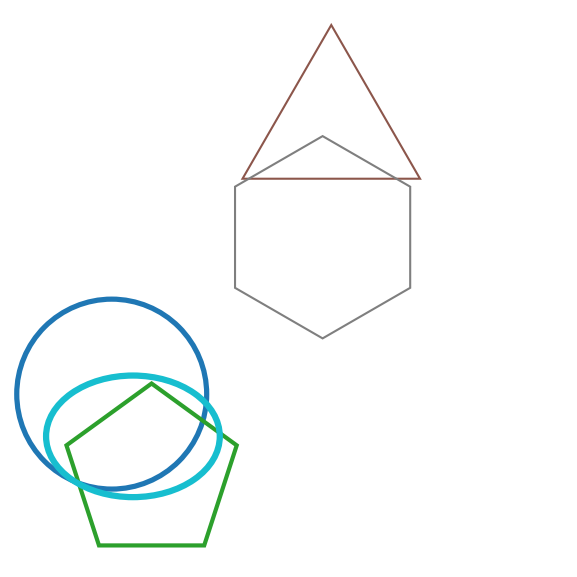[{"shape": "circle", "thickness": 2.5, "radius": 0.82, "center": [0.193, 0.317]}, {"shape": "pentagon", "thickness": 2, "radius": 0.77, "center": [0.262, 0.18]}, {"shape": "triangle", "thickness": 1, "radius": 0.89, "center": [0.574, 0.778]}, {"shape": "hexagon", "thickness": 1, "radius": 0.88, "center": [0.559, 0.588]}, {"shape": "oval", "thickness": 3, "radius": 0.75, "center": [0.23, 0.244]}]